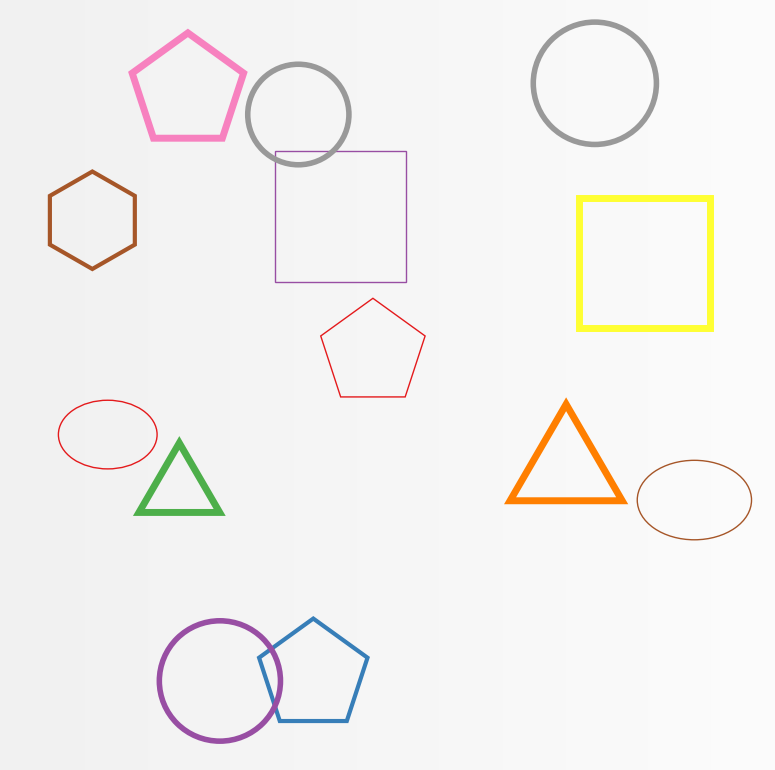[{"shape": "oval", "thickness": 0.5, "radius": 0.32, "center": [0.139, 0.436]}, {"shape": "pentagon", "thickness": 0.5, "radius": 0.35, "center": [0.481, 0.542]}, {"shape": "pentagon", "thickness": 1.5, "radius": 0.37, "center": [0.404, 0.123]}, {"shape": "triangle", "thickness": 2.5, "radius": 0.3, "center": [0.231, 0.365]}, {"shape": "circle", "thickness": 2, "radius": 0.39, "center": [0.284, 0.116]}, {"shape": "square", "thickness": 0.5, "radius": 0.42, "center": [0.44, 0.719]}, {"shape": "triangle", "thickness": 2.5, "radius": 0.42, "center": [0.73, 0.391]}, {"shape": "square", "thickness": 2.5, "radius": 0.42, "center": [0.832, 0.658]}, {"shape": "oval", "thickness": 0.5, "radius": 0.37, "center": [0.896, 0.351]}, {"shape": "hexagon", "thickness": 1.5, "radius": 0.32, "center": [0.119, 0.714]}, {"shape": "pentagon", "thickness": 2.5, "radius": 0.38, "center": [0.242, 0.882]}, {"shape": "circle", "thickness": 2, "radius": 0.33, "center": [0.385, 0.851]}, {"shape": "circle", "thickness": 2, "radius": 0.4, "center": [0.768, 0.892]}]